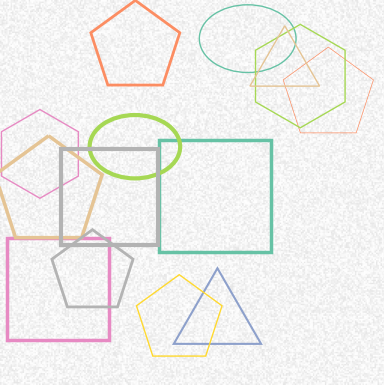[{"shape": "oval", "thickness": 1, "radius": 0.63, "center": [0.643, 0.9]}, {"shape": "square", "thickness": 2.5, "radius": 0.72, "center": [0.559, 0.491]}, {"shape": "pentagon", "thickness": 2, "radius": 0.61, "center": [0.351, 0.877]}, {"shape": "pentagon", "thickness": 0.5, "radius": 0.62, "center": [0.853, 0.755]}, {"shape": "triangle", "thickness": 1.5, "radius": 0.65, "center": [0.565, 0.172]}, {"shape": "hexagon", "thickness": 1, "radius": 0.58, "center": [0.104, 0.6]}, {"shape": "square", "thickness": 2.5, "radius": 0.66, "center": [0.151, 0.249]}, {"shape": "hexagon", "thickness": 1, "radius": 0.67, "center": [0.78, 0.802]}, {"shape": "oval", "thickness": 3, "radius": 0.59, "center": [0.35, 0.619]}, {"shape": "pentagon", "thickness": 1, "radius": 0.58, "center": [0.466, 0.17]}, {"shape": "pentagon", "thickness": 2.5, "radius": 0.73, "center": [0.126, 0.501]}, {"shape": "triangle", "thickness": 1, "radius": 0.52, "center": [0.74, 0.829]}, {"shape": "pentagon", "thickness": 2, "radius": 0.55, "center": [0.24, 0.293]}, {"shape": "square", "thickness": 3, "radius": 0.63, "center": [0.284, 0.488]}]